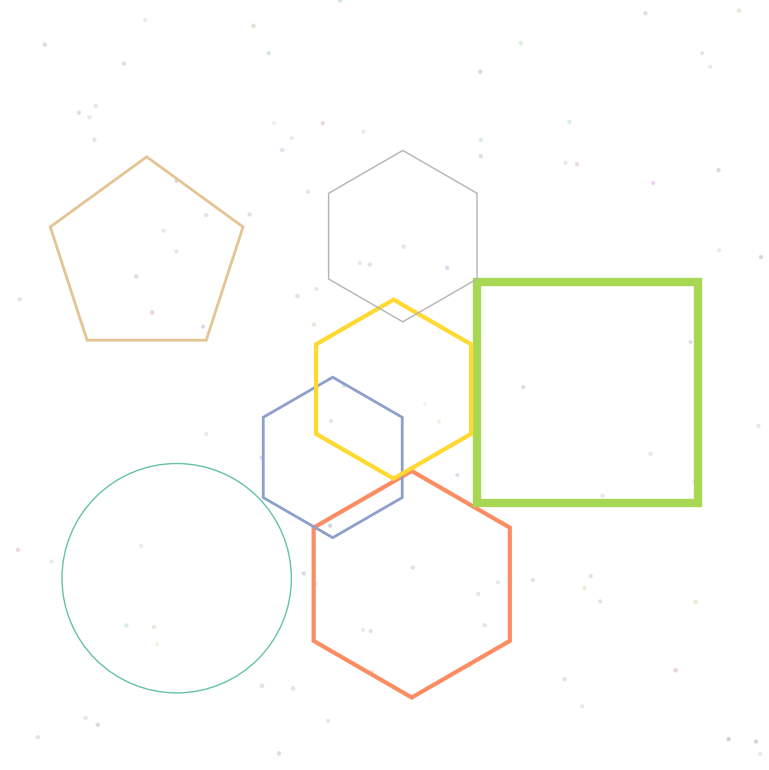[{"shape": "circle", "thickness": 0.5, "radius": 0.74, "center": [0.229, 0.249]}, {"shape": "hexagon", "thickness": 1.5, "radius": 0.74, "center": [0.535, 0.241]}, {"shape": "hexagon", "thickness": 1, "radius": 0.52, "center": [0.432, 0.406]}, {"shape": "square", "thickness": 3, "radius": 0.72, "center": [0.763, 0.49]}, {"shape": "hexagon", "thickness": 1.5, "radius": 0.58, "center": [0.511, 0.495]}, {"shape": "pentagon", "thickness": 1, "radius": 0.66, "center": [0.19, 0.665]}, {"shape": "hexagon", "thickness": 0.5, "radius": 0.56, "center": [0.523, 0.693]}]